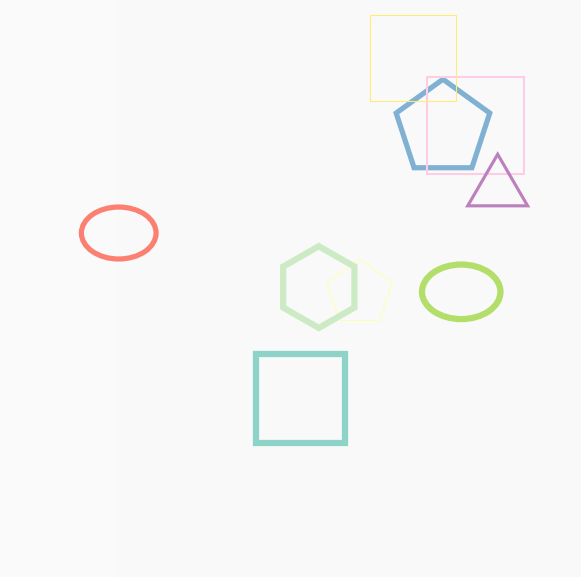[{"shape": "square", "thickness": 3, "radius": 0.39, "center": [0.517, 0.308]}, {"shape": "pentagon", "thickness": 0.5, "radius": 0.29, "center": [0.619, 0.492]}, {"shape": "oval", "thickness": 2.5, "radius": 0.32, "center": [0.204, 0.596]}, {"shape": "pentagon", "thickness": 2.5, "radius": 0.42, "center": [0.762, 0.777]}, {"shape": "oval", "thickness": 3, "radius": 0.34, "center": [0.794, 0.494]}, {"shape": "square", "thickness": 1, "radius": 0.42, "center": [0.817, 0.782]}, {"shape": "triangle", "thickness": 1.5, "radius": 0.3, "center": [0.856, 0.672]}, {"shape": "hexagon", "thickness": 3, "radius": 0.35, "center": [0.548, 0.502]}, {"shape": "square", "thickness": 0.5, "radius": 0.37, "center": [0.711, 0.899]}]